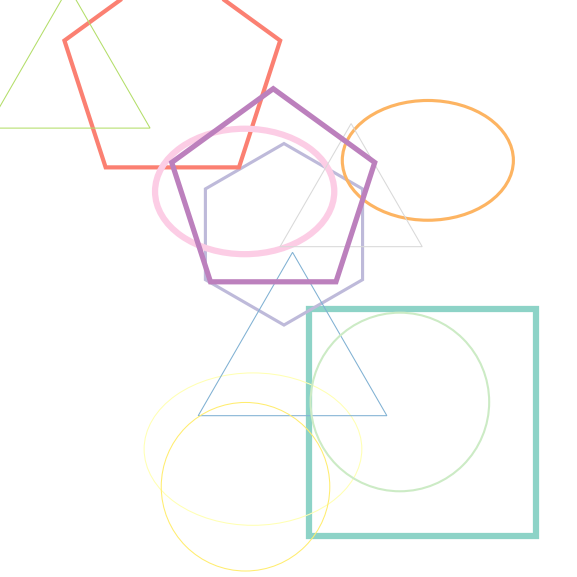[{"shape": "square", "thickness": 3, "radius": 0.98, "center": [0.732, 0.267]}, {"shape": "oval", "thickness": 0.5, "radius": 0.94, "center": [0.438, 0.221]}, {"shape": "hexagon", "thickness": 1.5, "radius": 0.79, "center": [0.492, 0.593]}, {"shape": "pentagon", "thickness": 2, "radius": 0.98, "center": [0.298, 0.868]}, {"shape": "triangle", "thickness": 0.5, "radius": 0.94, "center": [0.507, 0.374]}, {"shape": "oval", "thickness": 1.5, "radius": 0.74, "center": [0.741, 0.721]}, {"shape": "triangle", "thickness": 0.5, "radius": 0.81, "center": [0.119, 0.859]}, {"shape": "oval", "thickness": 3, "radius": 0.78, "center": [0.424, 0.668]}, {"shape": "triangle", "thickness": 0.5, "radius": 0.71, "center": [0.608, 0.643]}, {"shape": "pentagon", "thickness": 2.5, "radius": 0.92, "center": [0.473, 0.661]}, {"shape": "circle", "thickness": 1, "radius": 0.77, "center": [0.692, 0.303]}, {"shape": "circle", "thickness": 0.5, "radius": 0.73, "center": [0.425, 0.156]}]